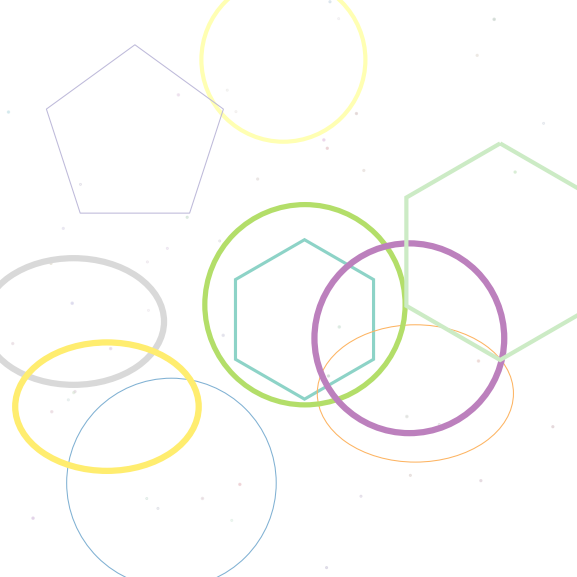[{"shape": "hexagon", "thickness": 1.5, "radius": 0.69, "center": [0.527, 0.446]}, {"shape": "circle", "thickness": 2, "radius": 0.71, "center": [0.491, 0.896]}, {"shape": "pentagon", "thickness": 0.5, "radius": 0.81, "center": [0.234, 0.76]}, {"shape": "circle", "thickness": 0.5, "radius": 0.91, "center": [0.297, 0.163]}, {"shape": "oval", "thickness": 0.5, "radius": 0.85, "center": [0.719, 0.318]}, {"shape": "circle", "thickness": 2.5, "radius": 0.87, "center": [0.528, 0.471]}, {"shape": "oval", "thickness": 3, "radius": 0.78, "center": [0.127, 0.442]}, {"shape": "circle", "thickness": 3, "radius": 0.82, "center": [0.709, 0.413]}, {"shape": "hexagon", "thickness": 2, "radius": 0.94, "center": [0.866, 0.563]}, {"shape": "oval", "thickness": 3, "radius": 0.79, "center": [0.185, 0.295]}]